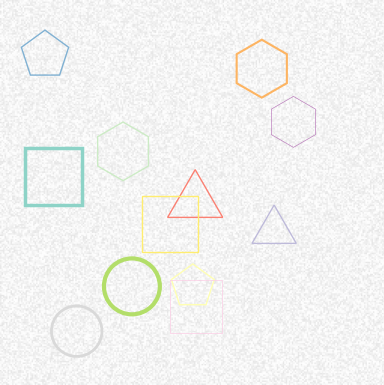[{"shape": "square", "thickness": 2.5, "radius": 0.37, "center": [0.139, 0.542]}, {"shape": "pentagon", "thickness": 1, "radius": 0.29, "center": [0.501, 0.256]}, {"shape": "triangle", "thickness": 1, "radius": 0.33, "center": [0.712, 0.401]}, {"shape": "triangle", "thickness": 1, "radius": 0.41, "center": [0.507, 0.477]}, {"shape": "pentagon", "thickness": 1, "radius": 0.32, "center": [0.117, 0.857]}, {"shape": "hexagon", "thickness": 1.5, "radius": 0.38, "center": [0.68, 0.822]}, {"shape": "circle", "thickness": 3, "radius": 0.36, "center": [0.343, 0.256]}, {"shape": "square", "thickness": 0.5, "radius": 0.34, "center": [0.509, 0.204]}, {"shape": "circle", "thickness": 2, "radius": 0.33, "center": [0.199, 0.14]}, {"shape": "hexagon", "thickness": 0.5, "radius": 0.33, "center": [0.762, 0.683]}, {"shape": "hexagon", "thickness": 1, "radius": 0.38, "center": [0.32, 0.607]}, {"shape": "square", "thickness": 1, "radius": 0.36, "center": [0.442, 0.419]}]